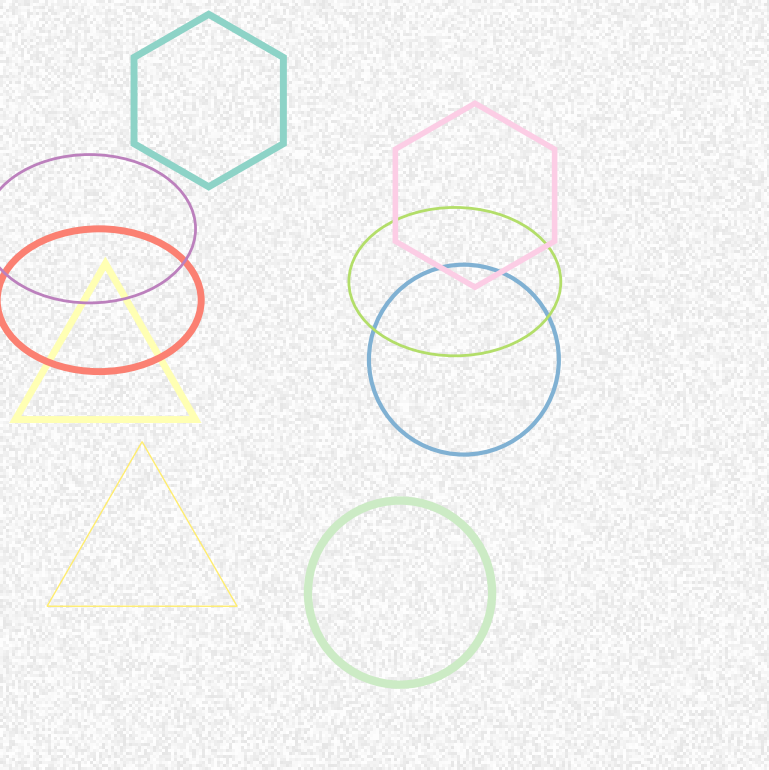[{"shape": "hexagon", "thickness": 2.5, "radius": 0.56, "center": [0.271, 0.869]}, {"shape": "triangle", "thickness": 2.5, "radius": 0.68, "center": [0.137, 0.523]}, {"shape": "oval", "thickness": 2.5, "radius": 0.66, "center": [0.129, 0.61]}, {"shape": "circle", "thickness": 1.5, "radius": 0.62, "center": [0.602, 0.533]}, {"shape": "oval", "thickness": 1, "radius": 0.69, "center": [0.591, 0.634]}, {"shape": "hexagon", "thickness": 2, "radius": 0.6, "center": [0.617, 0.746]}, {"shape": "oval", "thickness": 1, "radius": 0.69, "center": [0.116, 0.703]}, {"shape": "circle", "thickness": 3, "radius": 0.6, "center": [0.52, 0.23]}, {"shape": "triangle", "thickness": 0.5, "radius": 0.71, "center": [0.185, 0.284]}]